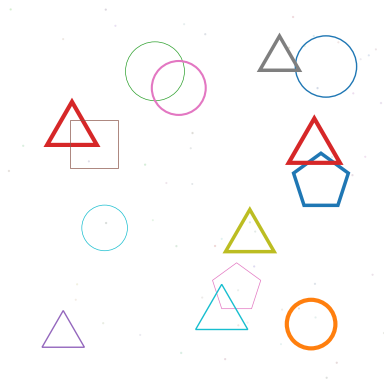[{"shape": "circle", "thickness": 1, "radius": 0.4, "center": [0.847, 0.827]}, {"shape": "pentagon", "thickness": 2.5, "radius": 0.37, "center": [0.834, 0.527]}, {"shape": "circle", "thickness": 3, "radius": 0.32, "center": [0.808, 0.158]}, {"shape": "circle", "thickness": 0.5, "radius": 0.38, "center": [0.403, 0.815]}, {"shape": "triangle", "thickness": 3, "radius": 0.37, "center": [0.187, 0.661]}, {"shape": "triangle", "thickness": 3, "radius": 0.38, "center": [0.816, 0.615]}, {"shape": "triangle", "thickness": 1, "radius": 0.32, "center": [0.164, 0.13]}, {"shape": "square", "thickness": 0.5, "radius": 0.31, "center": [0.244, 0.627]}, {"shape": "circle", "thickness": 1.5, "radius": 0.35, "center": [0.464, 0.772]}, {"shape": "pentagon", "thickness": 0.5, "radius": 0.33, "center": [0.615, 0.252]}, {"shape": "triangle", "thickness": 2.5, "radius": 0.3, "center": [0.726, 0.847]}, {"shape": "triangle", "thickness": 2.5, "radius": 0.36, "center": [0.649, 0.383]}, {"shape": "triangle", "thickness": 1, "radius": 0.39, "center": [0.576, 0.183]}, {"shape": "circle", "thickness": 0.5, "radius": 0.3, "center": [0.272, 0.408]}]